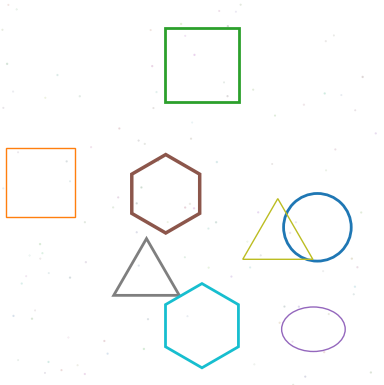[{"shape": "circle", "thickness": 2, "radius": 0.44, "center": [0.824, 0.41]}, {"shape": "square", "thickness": 1, "radius": 0.45, "center": [0.105, 0.526]}, {"shape": "square", "thickness": 2, "radius": 0.48, "center": [0.525, 0.83]}, {"shape": "oval", "thickness": 1, "radius": 0.41, "center": [0.814, 0.145]}, {"shape": "hexagon", "thickness": 2.5, "radius": 0.51, "center": [0.43, 0.497]}, {"shape": "triangle", "thickness": 2, "radius": 0.49, "center": [0.381, 0.282]}, {"shape": "triangle", "thickness": 1, "radius": 0.53, "center": [0.722, 0.379]}, {"shape": "hexagon", "thickness": 2, "radius": 0.55, "center": [0.525, 0.154]}]